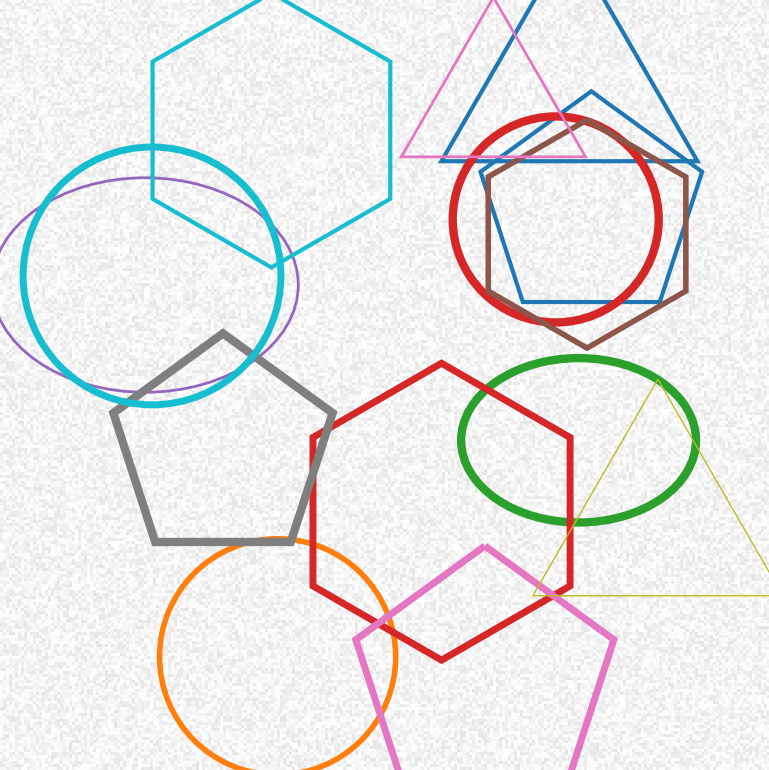[{"shape": "pentagon", "thickness": 1.5, "radius": 0.76, "center": [0.768, 0.73]}, {"shape": "triangle", "thickness": 1.5, "radius": 0.96, "center": [0.74, 0.887]}, {"shape": "circle", "thickness": 2, "radius": 0.77, "center": [0.361, 0.147]}, {"shape": "oval", "thickness": 3, "radius": 0.76, "center": [0.751, 0.428]}, {"shape": "hexagon", "thickness": 2.5, "radius": 0.96, "center": [0.573, 0.335]}, {"shape": "circle", "thickness": 3, "radius": 0.67, "center": [0.722, 0.715]}, {"shape": "oval", "thickness": 1, "radius": 0.99, "center": [0.188, 0.63]}, {"shape": "hexagon", "thickness": 2, "radius": 0.74, "center": [0.762, 0.696]}, {"shape": "pentagon", "thickness": 2.5, "radius": 0.88, "center": [0.63, 0.115]}, {"shape": "triangle", "thickness": 1, "radius": 0.69, "center": [0.641, 0.865]}, {"shape": "pentagon", "thickness": 3, "radius": 0.75, "center": [0.29, 0.417]}, {"shape": "triangle", "thickness": 0.5, "radius": 0.94, "center": [0.854, 0.32]}, {"shape": "circle", "thickness": 2.5, "radius": 0.84, "center": [0.197, 0.642]}, {"shape": "hexagon", "thickness": 1.5, "radius": 0.89, "center": [0.352, 0.831]}]